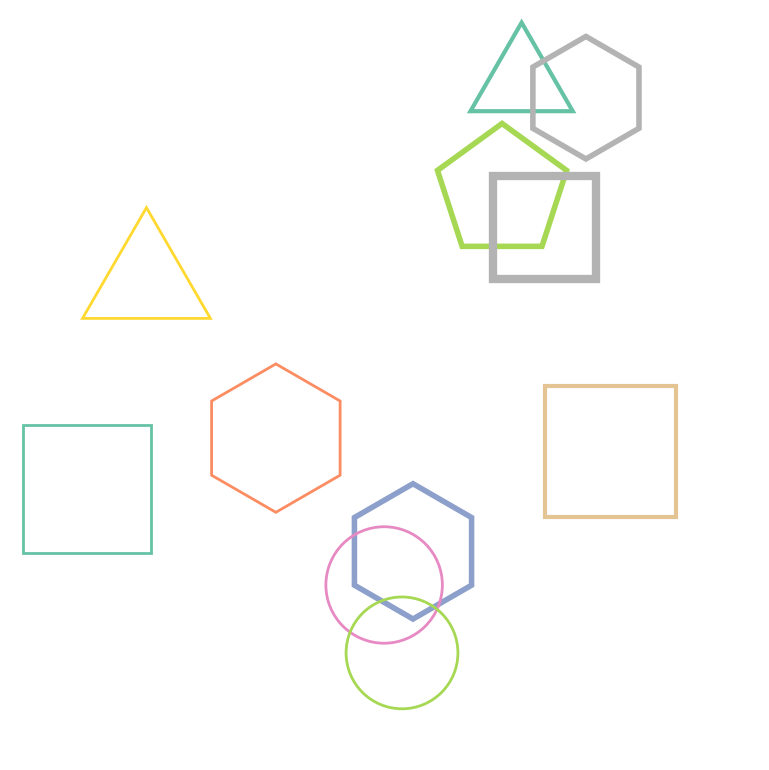[{"shape": "triangle", "thickness": 1.5, "radius": 0.38, "center": [0.677, 0.894]}, {"shape": "square", "thickness": 1, "radius": 0.42, "center": [0.113, 0.365]}, {"shape": "hexagon", "thickness": 1, "radius": 0.48, "center": [0.358, 0.431]}, {"shape": "hexagon", "thickness": 2, "radius": 0.44, "center": [0.536, 0.284]}, {"shape": "circle", "thickness": 1, "radius": 0.38, "center": [0.499, 0.24]}, {"shape": "pentagon", "thickness": 2, "radius": 0.44, "center": [0.652, 0.751]}, {"shape": "circle", "thickness": 1, "radius": 0.36, "center": [0.522, 0.152]}, {"shape": "triangle", "thickness": 1, "radius": 0.48, "center": [0.19, 0.634]}, {"shape": "square", "thickness": 1.5, "radius": 0.43, "center": [0.793, 0.414]}, {"shape": "square", "thickness": 3, "radius": 0.33, "center": [0.707, 0.705]}, {"shape": "hexagon", "thickness": 2, "radius": 0.4, "center": [0.761, 0.873]}]